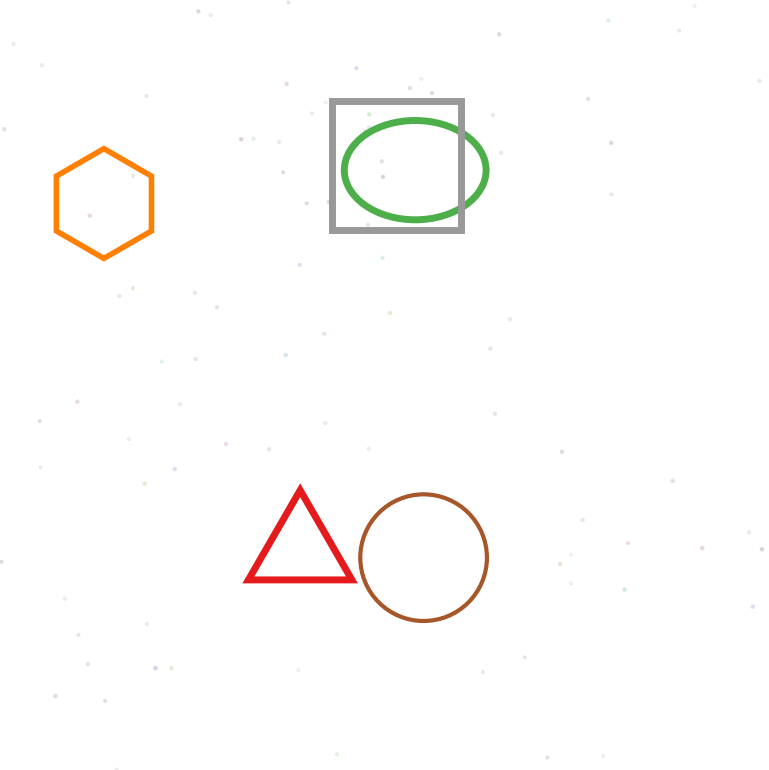[{"shape": "triangle", "thickness": 2.5, "radius": 0.39, "center": [0.39, 0.286]}, {"shape": "oval", "thickness": 2.5, "radius": 0.46, "center": [0.539, 0.779]}, {"shape": "hexagon", "thickness": 2, "radius": 0.36, "center": [0.135, 0.736]}, {"shape": "circle", "thickness": 1.5, "radius": 0.41, "center": [0.55, 0.276]}, {"shape": "square", "thickness": 2.5, "radius": 0.42, "center": [0.515, 0.785]}]